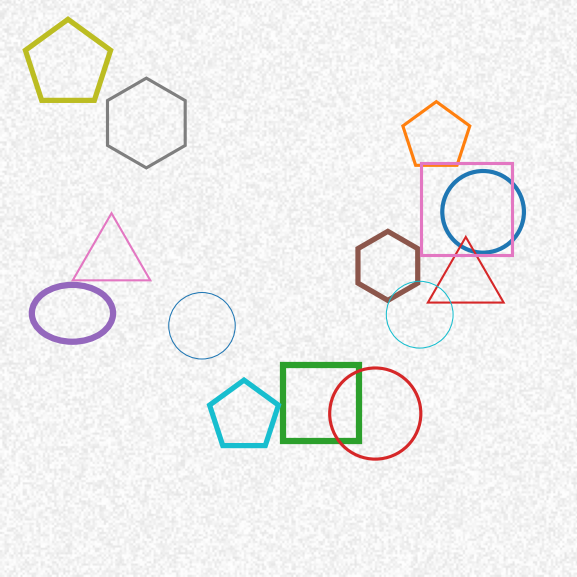[{"shape": "circle", "thickness": 2, "radius": 0.35, "center": [0.837, 0.632]}, {"shape": "circle", "thickness": 0.5, "radius": 0.29, "center": [0.35, 0.435]}, {"shape": "pentagon", "thickness": 1.5, "radius": 0.3, "center": [0.756, 0.762]}, {"shape": "square", "thickness": 3, "radius": 0.33, "center": [0.556, 0.301]}, {"shape": "circle", "thickness": 1.5, "radius": 0.39, "center": [0.65, 0.283]}, {"shape": "triangle", "thickness": 1, "radius": 0.38, "center": [0.807, 0.513]}, {"shape": "oval", "thickness": 3, "radius": 0.35, "center": [0.125, 0.457]}, {"shape": "hexagon", "thickness": 2.5, "radius": 0.3, "center": [0.672, 0.539]}, {"shape": "triangle", "thickness": 1, "radius": 0.39, "center": [0.193, 0.552]}, {"shape": "square", "thickness": 1.5, "radius": 0.4, "center": [0.807, 0.637]}, {"shape": "hexagon", "thickness": 1.5, "radius": 0.39, "center": [0.253, 0.786]}, {"shape": "pentagon", "thickness": 2.5, "radius": 0.39, "center": [0.118, 0.888]}, {"shape": "circle", "thickness": 0.5, "radius": 0.29, "center": [0.727, 0.454]}, {"shape": "pentagon", "thickness": 2.5, "radius": 0.31, "center": [0.423, 0.278]}]